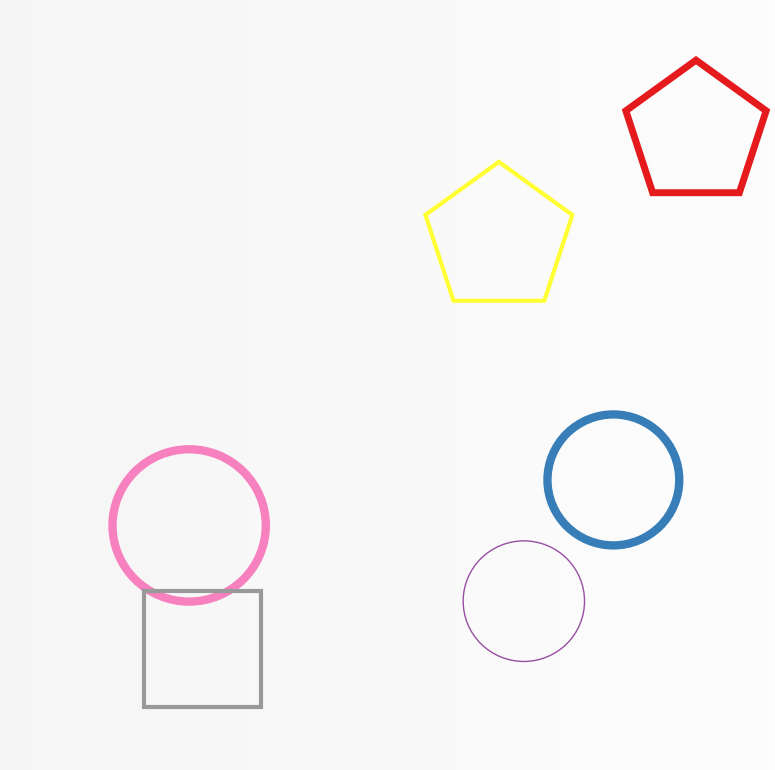[{"shape": "pentagon", "thickness": 2.5, "radius": 0.48, "center": [0.898, 0.827]}, {"shape": "circle", "thickness": 3, "radius": 0.43, "center": [0.791, 0.377]}, {"shape": "circle", "thickness": 0.5, "radius": 0.39, "center": [0.676, 0.219]}, {"shape": "pentagon", "thickness": 1.5, "radius": 0.5, "center": [0.644, 0.69]}, {"shape": "circle", "thickness": 3, "radius": 0.49, "center": [0.244, 0.318]}, {"shape": "square", "thickness": 1.5, "radius": 0.38, "center": [0.261, 0.157]}]